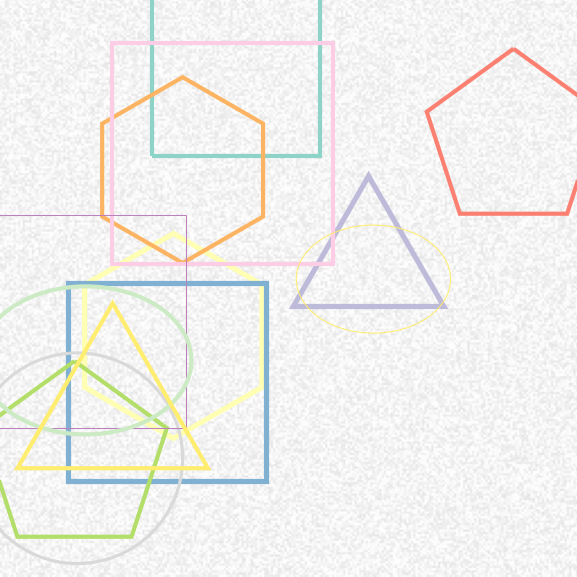[{"shape": "square", "thickness": 2, "radius": 0.73, "center": [0.409, 0.875]}, {"shape": "hexagon", "thickness": 2.5, "radius": 0.89, "center": [0.3, 0.417]}, {"shape": "triangle", "thickness": 2.5, "radius": 0.75, "center": [0.638, 0.544]}, {"shape": "pentagon", "thickness": 2, "radius": 0.79, "center": [0.889, 0.757]}, {"shape": "square", "thickness": 2.5, "radius": 0.86, "center": [0.288, 0.338]}, {"shape": "hexagon", "thickness": 2, "radius": 0.8, "center": [0.316, 0.705]}, {"shape": "pentagon", "thickness": 2, "radius": 0.84, "center": [0.129, 0.206]}, {"shape": "square", "thickness": 2, "radius": 0.96, "center": [0.385, 0.734]}, {"shape": "circle", "thickness": 1.5, "radius": 0.91, "center": [0.134, 0.206]}, {"shape": "square", "thickness": 0.5, "radius": 0.92, "center": [0.138, 0.443]}, {"shape": "oval", "thickness": 2, "radius": 0.92, "center": [0.148, 0.375]}, {"shape": "triangle", "thickness": 2, "radius": 0.95, "center": [0.195, 0.284]}, {"shape": "oval", "thickness": 0.5, "radius": 0.67, "center": [0.647, 0.516]}]